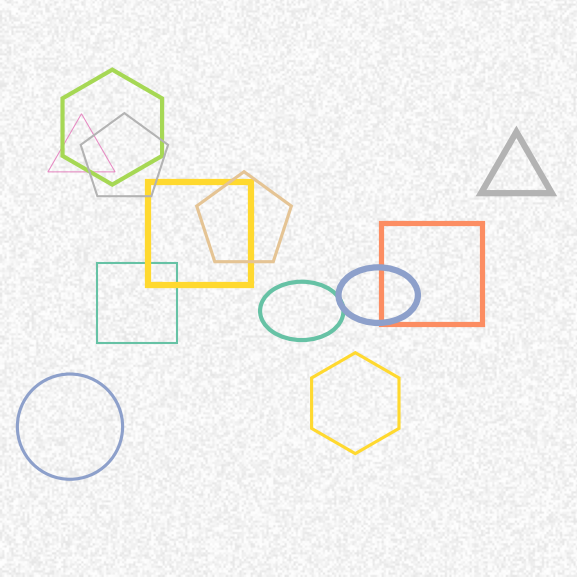[{"shape": "square", "thickness": 1, "radius": 0.35, "center": [0.237, 0.475]}, {"shape": "oval", "thickness": 2, "radius": 0.36, "center": [0.523, 0.461]}, {"shape": "square", "thickness": 2.5, "radius": 0.44, "center": [0.747, 0.525]}, {"shape": "oval", "thickness": 3, "radius": 0.34, "center": [0.655, 0.488]}, {"shape": "circle", "thickness": 1.5, "radius": 0.46, "center": [0.121, 0.26]}, {"shape": "triangle", "thickness": 0.5, "radius": 0.34, "center": [0.141, 0.735]}, {"shape": "hexagon", "thickness": 2, "radius": 0.5, "center": [0.194, 0.779]}, {"shape": "hexagon", "thickness": 1.5, "radius": 0.44, "center": [0.615, 0.301]}, {"shape": "square", "thickness": 3, "radius": 0.45, "center": [0.345, 0.595]}, {"shape": "pentagon", "thickness": 1.5, "radius": 0.43, "center": [0.423, 0.616]}, {"shape": "pentagon", "thickness": 1, "radius": 0.4, "center": [0.215, 0.724]}, {"shape": "triangle", "thickness": 3, "radius": 0.35, "center": [0.894, 0.7]}]